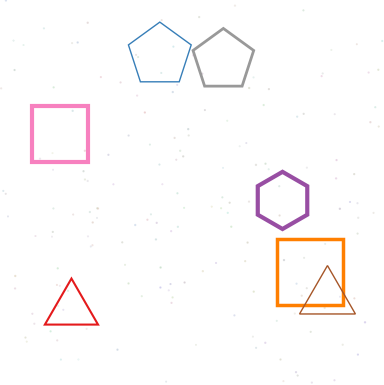[{"shape": "triangle", "thickness": 1.5, "radius": 0.4, "center": [0.186, 0.197]}, {"shape": "pentagon", "thickness": 1, "radius": 0.43, "center": [0.415, 0.857]}, {"shape": "hexagon", "thickness": 3, "radius": 0.37, "center": [0.734, 0.479]}, {"shape": "square", "thickness": 2.5, "radius": 0.43, "center": [0.806, 0.293]}, {"shape": "triangle", "thickness": 1, "radius": 0.42, "center": [0.851, 0.226]}, {"shape": "square", "thickness": 3, "radius": 0.36, "center": [0.156, 0.652]}, {"shape": "pentagon", "thickness": 2, "radius": 0.41, "center": [0.58, 0.843]}]